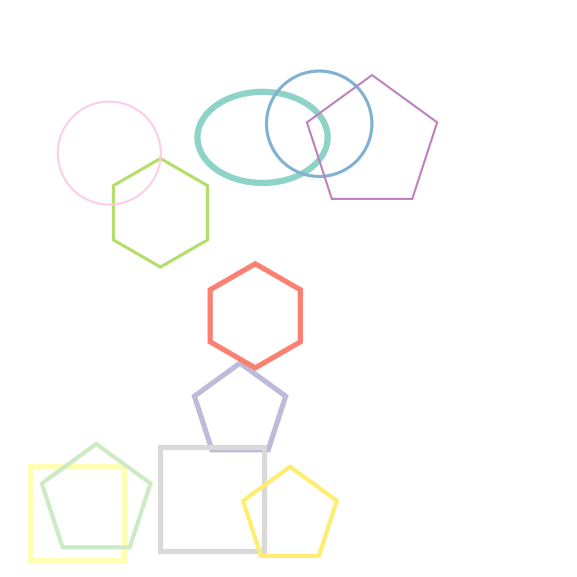[{"shape": "oval", "thickness": 3, "radius": 0.56, "center": [0.455, 0.761]}, {"shape": "square", "thickness": 2.5, "radius": 0.41, "center": [0.134, 0.111]}, {"shape": "pentagon", "thickness": 2.5, "radius": 0.42, "center": [0.416, 0.287]}, {"shape": "hexagon", "thickness": 2.5, "radius": 0.45, "center": [0.442, 0.452]}, {"shape": "circle", "thickness": 1.5, "radius": 0.46, "center": [0.553, 0.785]}, {"shape": "hexagon", "thickness": 1.5, "radius": 0.47, "center": [0.278, 0.631]}, {"shape": "circle", "thickness": 1, "radius": 0.45, "center": [0.189, 0.734]}, {"shape": "square", "thickness": 2.5, "radius": 0.45, "center": [0.367, 0.136]}, {"shape": "pentagon", "thickness": 1, "radius": 0.59, "center": [0.644, 0.751]}, {"shape": "pentagon", "thickness": 2, "radius": 0.49, "center": [0.167, 0.131]}, {"shape": "pentagon", "thickness": 2, "radius": 0.43, "center": [0.502, 0.106]}]